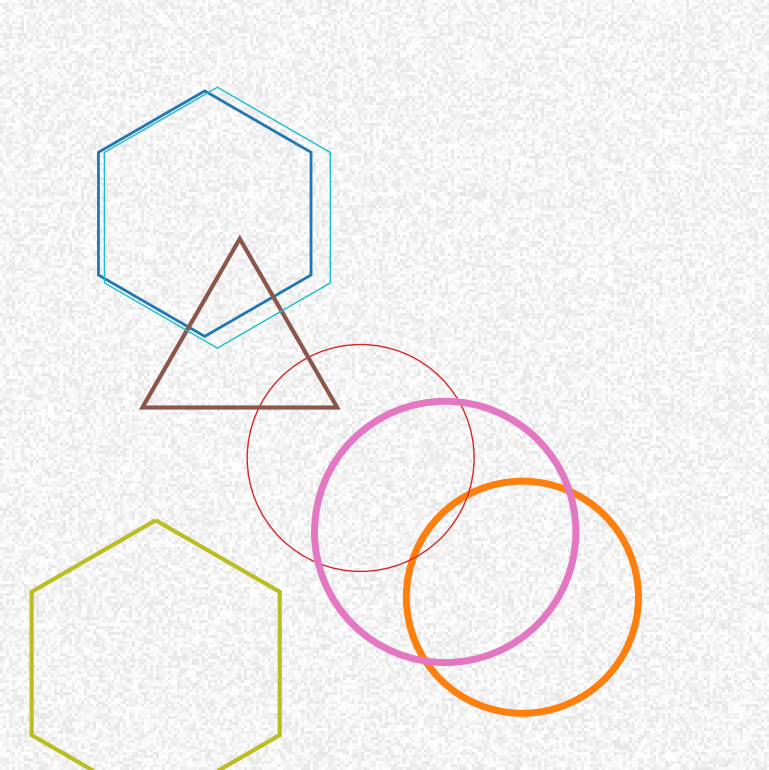[{"shape": "hexagon", "thickness": 1, "radius": 0.8, "center": [0.266, 0.723]}, {"shape": "circle", "thickness": 2.5, "radius": 0.75, "center": [0.678, 0.224]}, {"shape": "circle", "thickness": 0.5, "radius": 0.74, "center": [0.468, 0.405]}, {"shape": "triangle", "thickness": 1.5, "radius": 0.73, "center": [0.311, 0.544]}, {"shape": "circle", "thickness": 2.5, "radius": 0.85, "center": [0.578, 0.309]}, {"shape": "hexagon", "thickness": 1.5, "radius": 0.93, "center": [0.202, 0.138]}, {"shape": "hexagon", "thickness": 0.5, "radius": 0.85, "center": [0.282, 0.717]}]